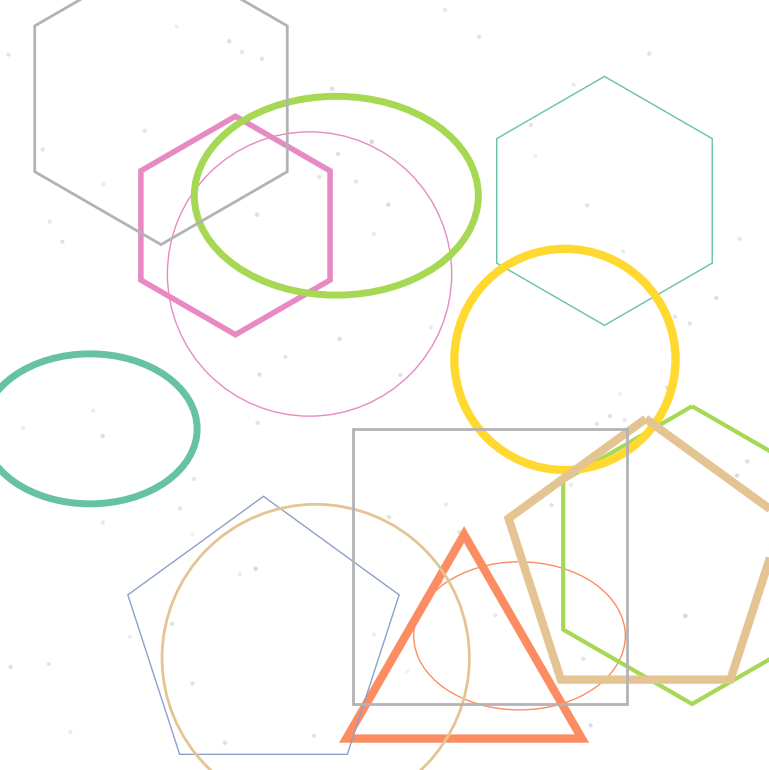[{"shape": "oval", "thickness": 2.5, "radius": 0.7, "center": [0.117, 0.443]}, {"shape": "hexagon", "thickness": 0.5, "radius": 0.81, "center": [0.785, 0.739]}, {"shape": "oval", "thickness": 0.5, "radius": 0.69, "center": [0.675, 0.174]}, {"shape": "triangle", "thickness": 3, "radius": 0.88, "center": [0.603, 0.129]}, {"shape": "pentagon", "thickness": 0.5, "radius": 0.93, "center": [0.342, 0.17]}, {"shape": "hexagon", "thickness": 2, "radius": 0.71, "center": [0.306, 0.707]}, {"shape": "circle", "thickness": 0.5, "radius": 0.92, "center": [0.402, 0.644]}, {"shape": "hexagon", "thickness": 1.5, "radius": 0.97, "center": [0.899, 0.279]}, {"shape": "oval", "thickness": 2.5, "radius": 0.92, "center": [0.437, 0.746]}, {"shape": "circle", "thickness": 3, "radius": 0.72, "center": [0.734, 0.533]}, {"shape": "pentagon", "thickness": 3, "radius": 0.94, "center": [0.839, 0.269]}, {"shape": "circle", "thickness": 1, "radius": 1.0, "center": [0.41, 0.145]}, {"shape": "square", "thickness": 1, "radius": 0.89, "center": [0.637, 0.264]}, {"shape": "hexagon", "thickness": 1, "radius": 0.95, "center": [0.209, 0.872]}]